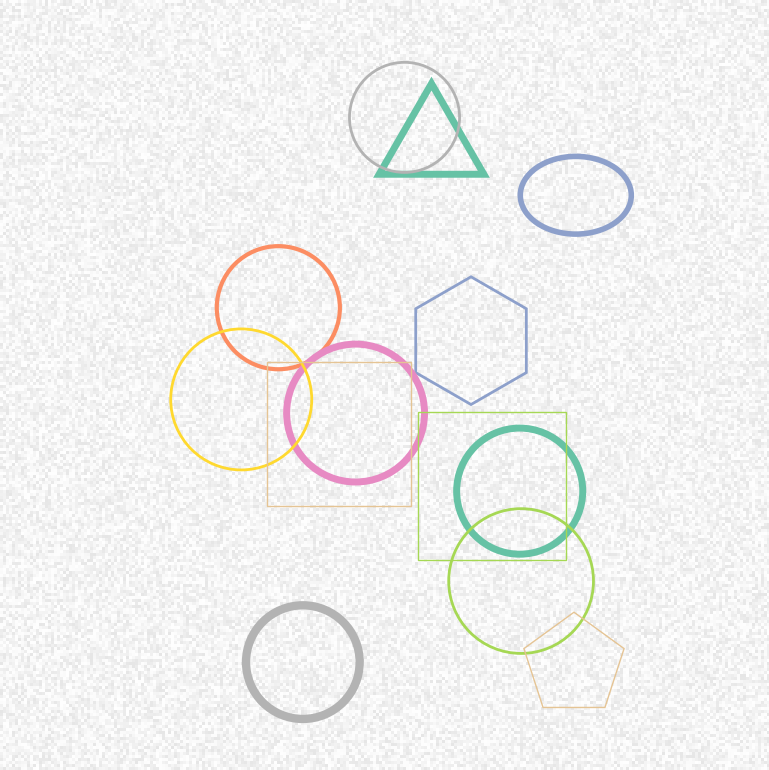[{"shape": "circle", "thickness": 2.5, "radius": 0.41, "center": [0.675, 0.362]}, {"shape": "triangle", "thickness": 2.5, "radius": 0.39, "center": [0.56, 0.813]}, {"shape": "circle", "thickness": 1.5, "radius": 0.4, "center": [0.361, 0.6]}, {"shape": "oval", "thickness": 2, "radius": 0.36, "center": [0.748, 0.746]}, {"shape": "hexagon", "thickness": 1, "radius": 0.41, "center": [0.612, 0.558]}, {"shape": "circle", "thickness": 2.5, "radius": 0.45, "center": [0.462, 0.464]}, {"shape": "square", "thickness": 0.5, "radius": 0.48, "center": [0.639, 0.369]}, {"shape": "circle", "thickness": 1, "radius": 0.47, "center": [0.677, 0.245]}, {"shape": "circle", "thickness": 1, "radius": 0.46, "center": [0.313, 0.481]}, {"shape": "square", "thickness": 0.5, "radius": 0.47, "center": [0.44, 0.437]}, {"shape": "pentagon", "thickness": 0.5, "radius": 0.34, "center": [0.745, 0.137]}, {"shape": "circle", "thickness": 1, "radius": 0.36, "center": [0.525, 0.848]}, {"shape": "circle", "thickness": 3, "radius": 0.37, "center": [0.393, 0.14]}]